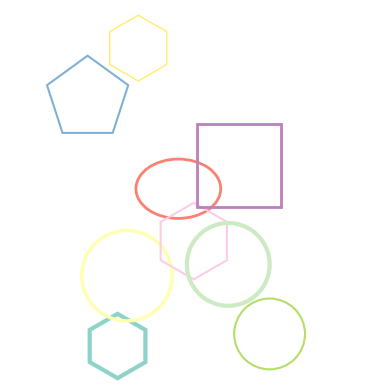[{"shape": "hexagon", "thickness": 3, "radius": 0.42, "center": [0.305, 0.101]}, {"shape": "circle", "thickness": 2.5, "radius": 0.59, "center": [0.33, 0.284]}, {"shape": "oval", "thickness": 2, "radius": 0.55, "center": [0.463, 0.51]}, {"shape": "pentagon", "thickness": 1.5, "radius": 0.55, "center": [0.228, 0.744]}, {"shape": "circle", "thickness": 1.5, "radius": 0.46, "center": [0.7, 0.133]}, {"shape": "hexagon", "thickness": 1.5, "radius": 0.5, "center": [0.503, 0.374]}, {"shape": "square", "thickness": 2, "radius": 0.54, "center": [0.62, 0.57]}, {"shape": "circle", "thickness": 3, "radius": 0.54, "center": [0.593, 0.313]}, {"shape": "hexagon", "thickness": 1, "radius": 0.43, "center": [0.359, 0.875]}]